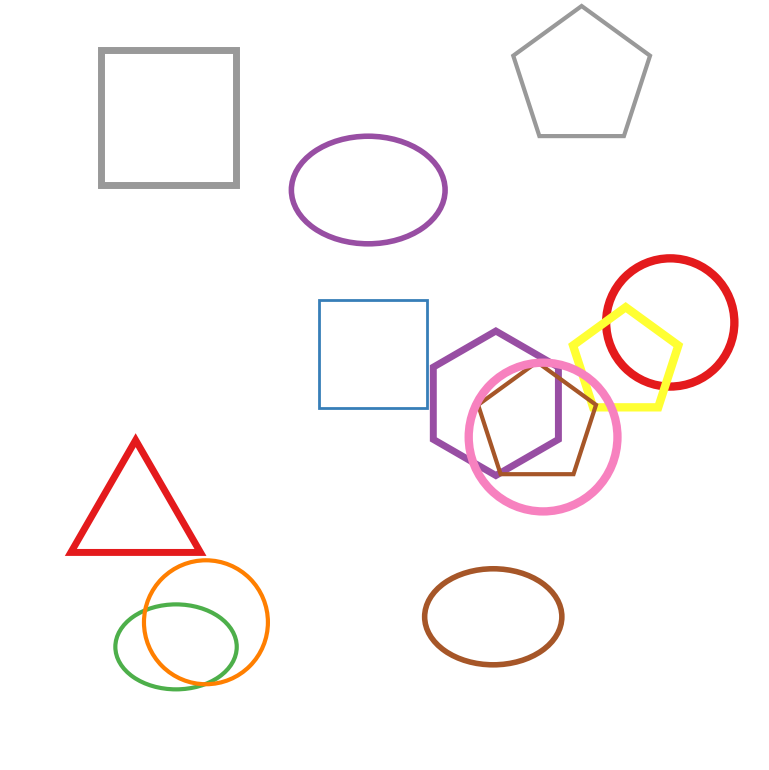[{"shape": "triangle", "thickness": 2.5, "radius": 0.49, "center": [0.176, 0.331]}, {"shape": "circle", "thickness": 3, "radius": 0.42, "center": [0.87, 0.581]}, {"shape": "square", "thickness": 1, "radius": 0.35, "center": [0.484, 0.54]}, {"shape": "oval", "thickness": 1.5, "radius": 0.39, "center": [0.229, 0.16]}, {"shape": "oval", "thickness": 2, "radius": 0.5, "center": [0.478, 0.753]}, {"shape": "hexagon", "thickness": 2.5, "radius": 0.47, "center": [0.644, 0.476]}, {"shape": "circle", "thickness": 1.5, "radius": 0.4, "center": [0.267, 0.192]}, {"shape": "pentagon", "thickness": 3, "radius": 0.36, "center": [0.813, 0.529]}, {"shape": "pentagon", "thickness": 1.5, "radius": 0.4, "center": [0.697, 0.449]}, {"shape": "oval", "thickness": 2, "radius": 0.45, "center": [0.641, 0.199]}, {"shape": "circle", "thickness": 3, "radius": 0.48, "center": [0.705, 0.432]}, {"shape": "pentagon", "thickness": 1.5, "radius": 0.47, "center": [0.755, 0.899]}, {"shape": "square", "thickness": 2.5, "radius": 0.44, "center": [0.219, 0.847]}]